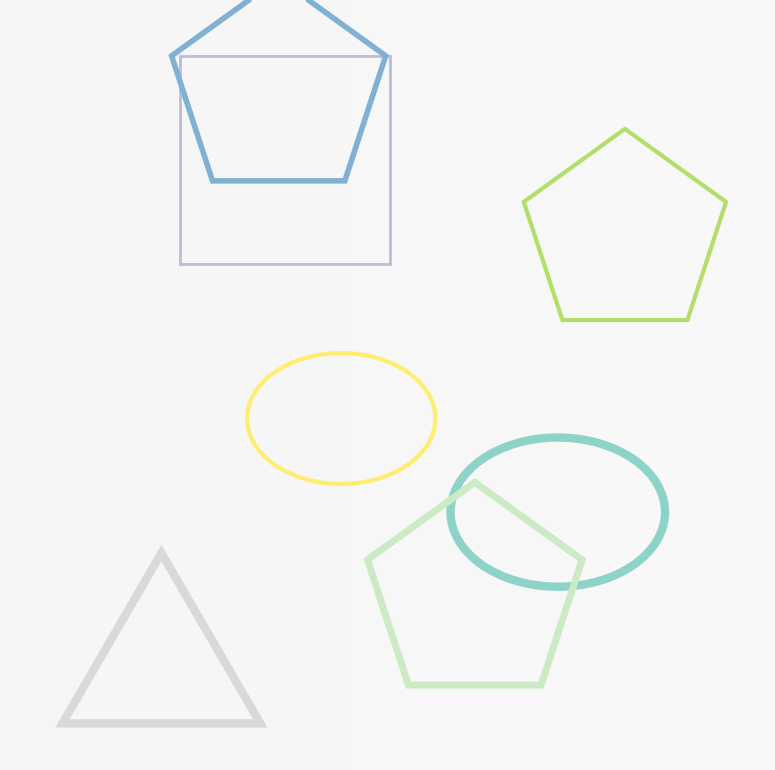[{"shape": "oval", "thickness": 3, "radius": 0.69, "center": [0.72, 0.335]}, {"shape": "square", "thickness": 1, "radius": 0.67, "center": [0.368, 0.792]}, {"shape": "pentagon", "thickness": 2, "radius": 0.73, "center": [0.36, 0.883]}, {"shape": "pentagon", "thickness": 1.5, "radius": 0.69, "center": [0.806, 0.695]}, {"shape": "triangle", "thickness": 3, "radius": 0.74, "center": [0.208, 0.134]}, {"shape": "pentagon", "thickness": 2.5, "radius": 0.73, "center": [0.613, 0.228]}, {"shape": "oval", "thickness": 1.5, "radius": 0.61, "center": [0.44, 0.457]}]